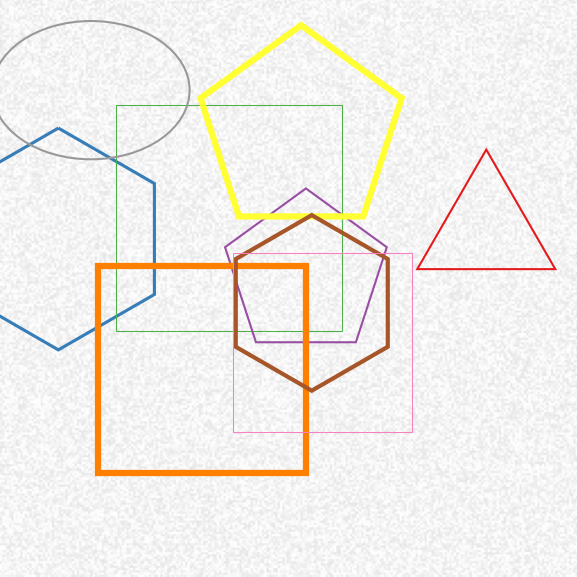[{"shape": "triangle", "thickness": 1, "radius": 0.69, "center": [0.842, 0.602]}, {"shape": "hexagon", "thickness": 1.5, "radius": 0.96, "center": [0.101, 0.585]}, {"shape": "square", "thickness": 0.5, "radius": 0.98, "center": [0.397, 0.622]}, {"shape": "pentagon", "thickness": 1, "radius": 0.74, "center": [0.53, 0.526]}, {"shape": "square", "thickness": 3, "radius": 0.9, "center": [0.349, 0.359]}, {"shape": "pentagon", "thickness": 3, "radius": 0.92, "center": [0.521, 0.772]}, {"shape": "hexagon", "thickness": 2, "radius": 0.76, "center": [0.54, 0.475]}, {"shape": "square", "thickness": 0.5, "radius": 0.78, "center": [0.558, 0.406]}, {"shape": "oval", "thickness": 1, "radius": 0.86, "center": [0.157, 0.843]}]